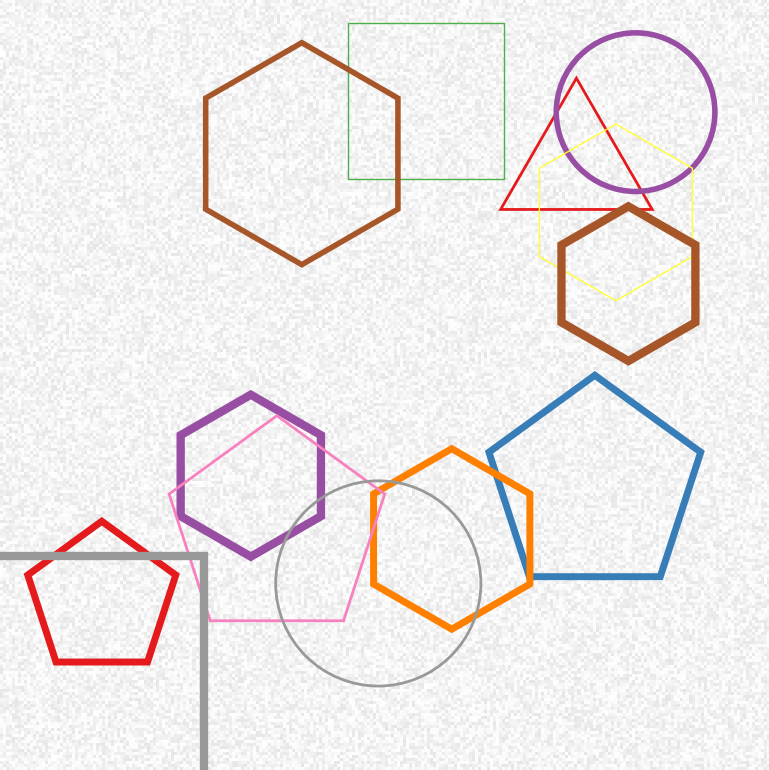[{"shape": "pentagon", "thickness": 2.5, "radius": 0.51, "center": [0.132, 0.222]}, {"shape": "triangle", "thickness": 1, "radius": 0.57, "center": [0.749, 0.785]}, {"shape": "pentagon", "thickness": 2.5, "radius": 0.72, "center": [0.773, 0.368]}, {"shape": "square", "thickness": 0.5, "radius": 0.51, "center": [0.553, 0.869]}, {"shape": "hexagon", "thickness": 3, "radius": 0.53, "center": [0.326, 0.382]}, {"shape": "circle", "thickness": 2, "radius": 0.52, "center": [0.825, 0.854]}, {"shape": "hexagon", "thickness": 2.5, "radius": 0.59, "center": [0.587, 0.3]}, {"shape": "hexagon", "thickness": 0.5, "radius": 0.57, "center": [0.8, 0.724]}, {"shape": "hexagon", "thickness": 2, "radius": 0.72, "center": [0.392, 0.8]}, {"shape": "hexagon", "thickness": 3, "radius": 0.5, "center": [0.816, 0.632]}, {"shape": "pentagon", "thickness": 1, "radius": 0.74, "center": [0.36, 0.313]}, {"shape": "circle", "thickness": 1, "radius": 0.67, "center": [0.491, 0.242]}, {"shape": "square", "thickness": 3, "radius": 0.73, "center": [0.119, 0.131]}]